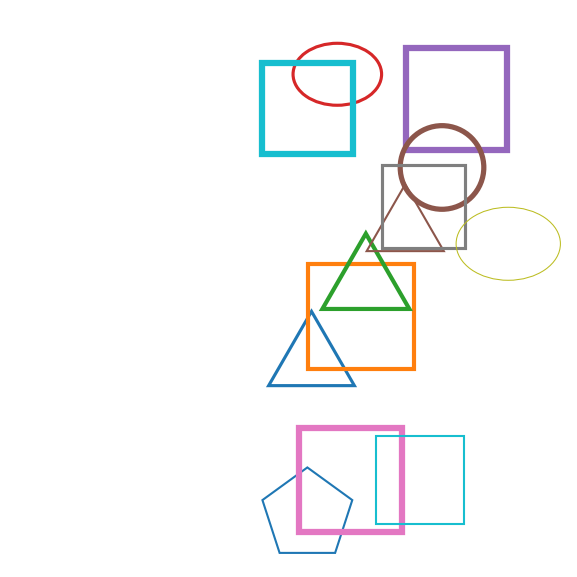[{"shape": "triangle", "thickness": 1.5, "radius": 0.43, "center": [0.539, 0.374]}, {"shape": "pentagon", "thickness": 1, "radius": 0.41, "center": [0.532, 0.108]}, {"shape": "square", "thickness": 2, "radius": 0.46, "center": [0.625, 0.451]}, {"shape": "triangle", "thickness": 2, "radius": 0.43, "center": [0.634, 0.508]}, {"shape": "oval", "thickness": 1.5, "radius": 0.38, "center": [0.584, 0.871]}, {"shape": "square", "thickness": 3, "radius": 0.44, "center": [0.791, 0.827]}, {"shape": "circle", "thickness": 2.5, "radius": 0.36, "center": [0.765, 0.709]}, {"shape": "triangle", "thickness": 1, "radius": 0.39, "center": [0.702, 0.603]}, {"shape": "square", "thickness": 3, "radius": 0.45, "center": [0.607, 0.168]}, {"shape": "square", "thickness": 1.5, "radius": 0.36, "center": [0.733, 0.642]}, {"shape": "oval", "thickness": 0.5, "radius": 0.45, "center": [0.88, 0.577]}, {"shape": "square", "thickness": 1, "radius": 0.38, "center": [0.727, 0.168]}, {"shape": "square", "thickness": 3, "radius": 0.39, "center": [0.532, 0.811]}]